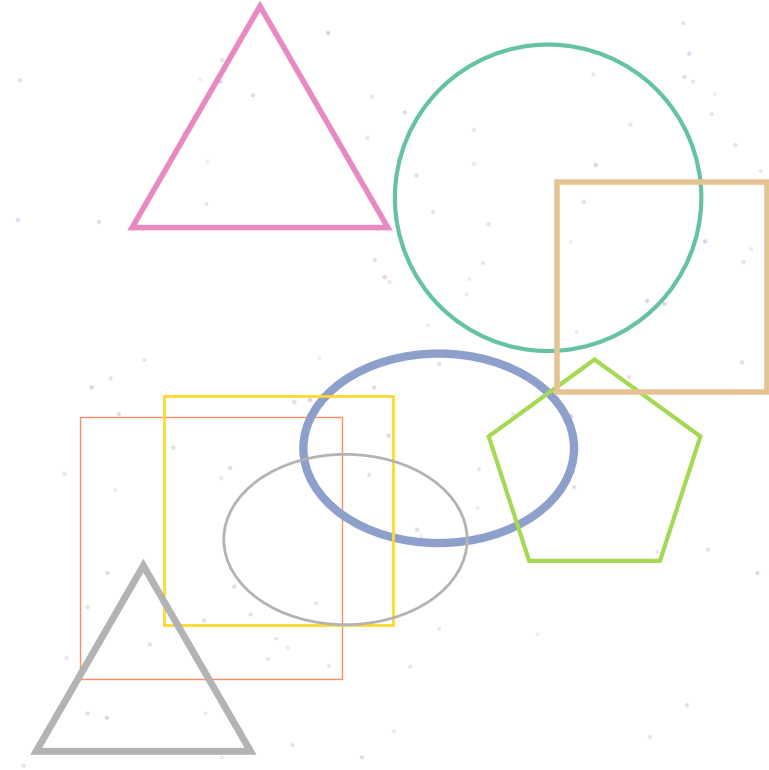[{"shape": "circle", "thickness": 1.5, "radius": 0.99, "center": [0.712, 0.743]}, {"shape": "square", "thickness": 0.5, "radius": 0.85, "center": [0.274, 0.288]}, {"shape": "oval", "thickness": 3, "radius": 0.88, "center": [0.57, 0.418]}, {"shape": "triangle", "thickness": 2, "radius": 0.96, "center": [0.338, 0.8]}, {"shape": "pentagon", "thickness": 1.5, "radius": 0.72, "center": [0.772, 0.389]}, {"shape": "square", "thickness": 1, "radius": 0.74, "center": [0.361, 0.337]}, {"shape": "square", "thickness": 2, "radius": 0.68, "center": [0.86, 0.627]}, {"shape": "oval", "thickness": 1, "radius": 0.79, "center": [0.449, 0.299]}, {"shape": "triangle", "thickness": 2.5, "radius": 0.8, "center": [0.186, 0.105]}]